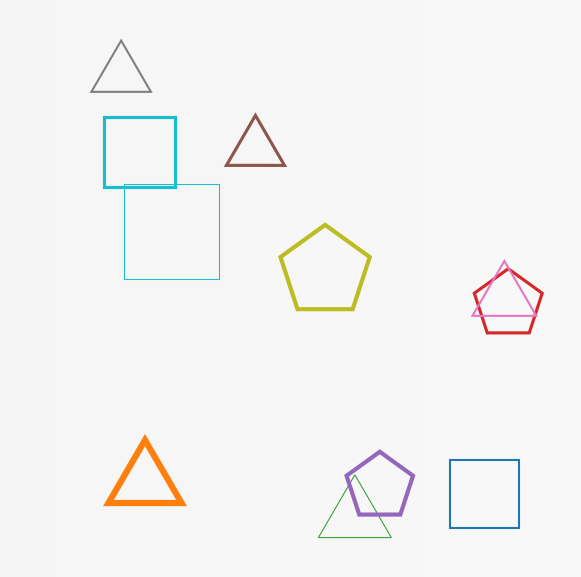[{"shape": "square", "thickness": 1, "radius": 0.29, "center": [0.834, 0.144]}, {"shape": "triangle", "thickness": 3, "radius": 0.36, "center": [0.249, 0.164]}, {"shape": "triangle", "thickness": 0.5, "radius": 0.36, "center": [0.611, 0.104]}, {"shape": "pentagon", "thickness": 1.5, "radius": 0.31, "center": [0.874, 0.472]}, {"shape": "pentagon", "thickness": 2, "radius": 0.3, "center": [0.653, 0.157]}, {"shape": "triangle", "thickness": 1.5, "radius": 0.29, "center": [0.44, 0.742]}, {"shape": "triangle", "thickness": 1, "radius": 0.32, "center": [0.868, 0.484]}, {"shape": "triangle", "thickness": 1, "radius": 0.3, "center": [0.208, 0.87]}, {"shape": "pentagon", "thickness": 2, "radius": 0.4, "center": [0.559, 0.529]}, {"shape": "square", "thickness": 0.5, "radius": 0.41, "center": [0.295, 0.598]}, {"shape": "square", "thickness": 1.5, "radius": 0.3, "center": [0.24, 0.736]}]